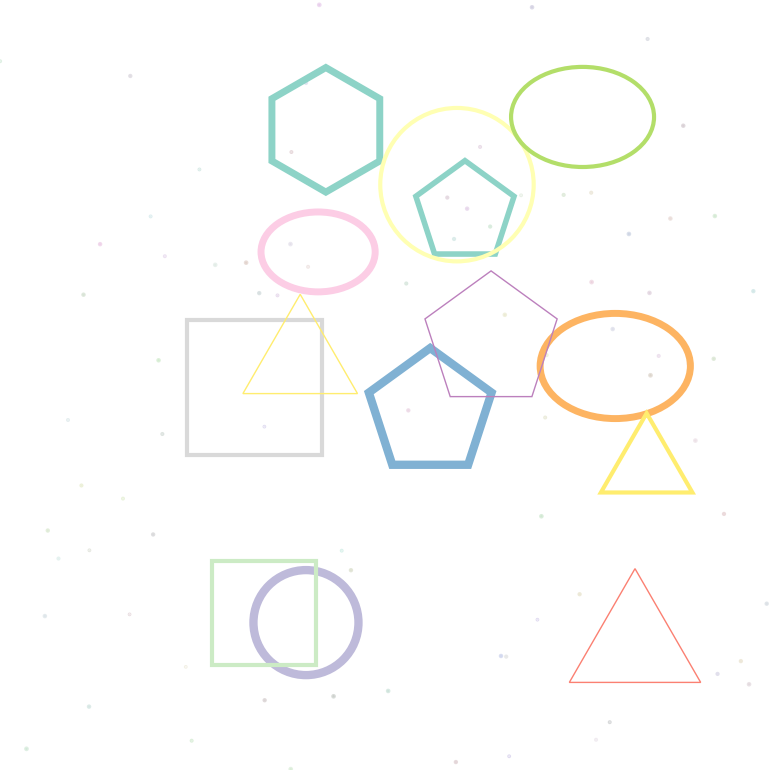[{"shape": "hexagon", "thickness": 2.5, "radius": 0.4, "center": [0.423, 0.831]}, {"shape": "pentagon", "thickness": 2, "radius": 0.34, "center": [0.604, 0.724]}, {"shape": "circle", "thickness": 1.5, "radius": 0.5, "center": [0.593, 0.76]}, {"shape": "circle", "thickness": 3, "radius": 0.34, "center": [0.397, 0.191]}, {"shape": "triangle", "thickness": 0.5, "radius": 0.49, "center": [0.825, 0.163]}, {"shape": "pentagon", "thickness": 3, "radius": 0.42, "center": [0.559, 0.464]}, {"shape": "oval", "thickness": 2.5, "radius": 0.49, "center": [0.799, 0.525]}, {"shape": "oval", "thickness": 1.5, "radius": 0.46, "center": [0.757, 0.848]}, {"shape": "oval", "thickness": 2.5, "radius": 0.37, "center": [0.413, 0.673]}, {"shape": "square", "thickness": 1.5, "radius": 0.44, "center": [0.331, 0.497]}, {"shape": "pentagon", "thickness": 0.5, "radius": 0.45, "center": [0.638, 0.558]}, {"shape": "square", "thickness": 1.5, "radius": 0.34, "center": [0.343, 0.204]}, {"shape": "triangle", "thickness": 1.5, "radius": 0.34, "center": [0.84, 0.395]}, {"shape": "triangle", "thickness": 0.5, "radius": 0.43, "center": [0.39, 0.532]}]